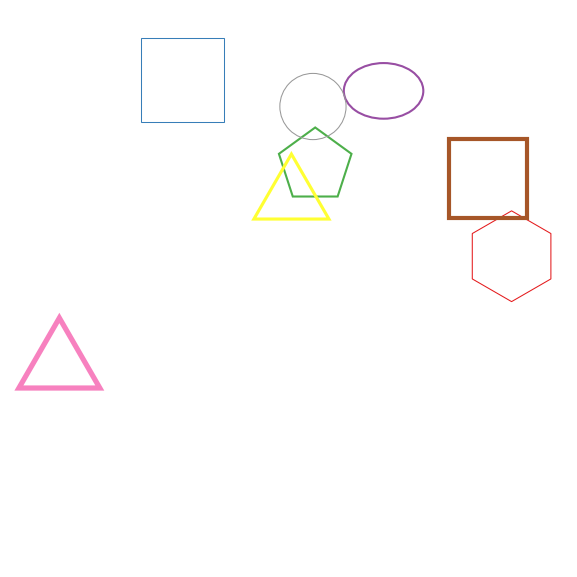[{"shape": "hexagon", "thickness": 0.5, "radius": 0.39, "center": [0.886, 0.555]}, {"shape": "square", "thickness": 0.5, "radius": 0.36, "center": [0.316, 0.861]}, {"shape": "pentagon", "thickness": 1, "radius": 0.33, "center": [0.546, 0.712]}, {"shape": "oval", "thickness": 1, "radius": 0.34, "center": [0.664, 0.842]}, {"shape": "triangle", "thickness": 1.5, "radius": 0.38, "center": [0.505, 0.657]}, {"shape": "square", "thickness": 2, "radius": 0.34, "center": [0.845, 0.69]}, {"shape": "triangle", "thickness": 2.5, "radius": 0.4, "center": [0.103, 0.368]}, {"shape": "circle", "thickness": 0.5, "radius": 0.29, "center": [0.542, 0.815]}]